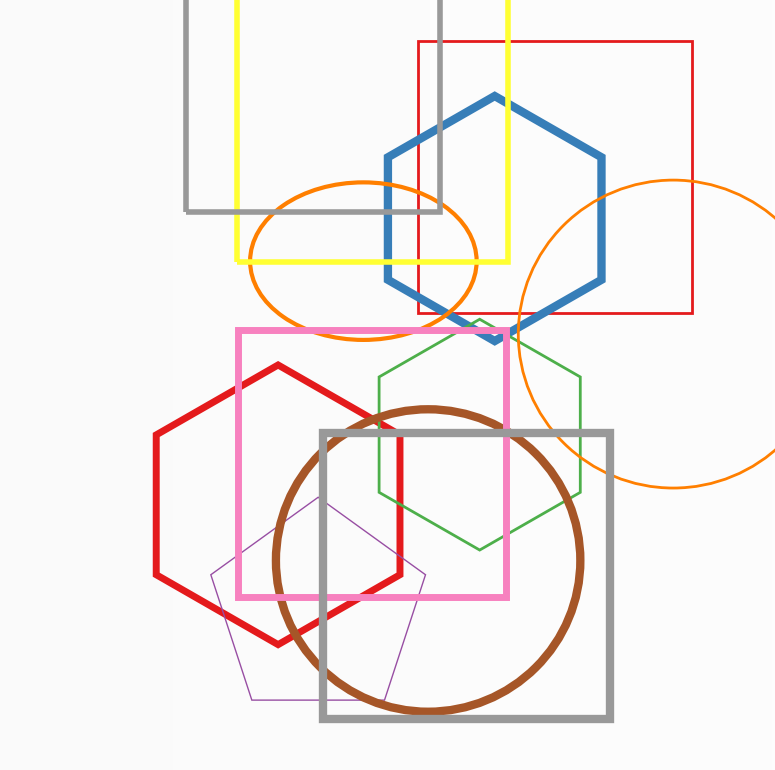[{"shape": "square", "thickness": 1, "radius": 0.88, "center": [0.716, 0.77]}, {"shape": "hexagon", "thickness": 2.5, "radius": 0.91, "center": [0.359, 0.344]}, {"shape": "hexagon", "thickness": 3, "radius": 0.8, "center": [0.638, 0.716]}, {"shape": "hexagon", "thickness": 1, "radius": 0.75, "center": [0.619, 0.436]}, {"shape": "pentagon", "thickness": 0.5, "radius": 0.73, "center": [0.411, 0.209]}, {"shape": "oval", "thickness": 1.5, "radius": 0.73, "center": [0.469, 0.661]}, {"shape": "circle", "thickness": 1, "radius": 1.0, "center": [0.869, 0.566]}, {"shape": "square", "thickness": 2, "radius": 0.88, "center": [0.481, 0.835]}, {"shape": "circle", "thickness": 3, "radius": 0.98, "center": [0.552, 0.272]}, {"shape": "square", "thickness": 2.5, "radius": 0.86, "center": [0.48, 0.398]}, {"shape": "square", "thickness": 2, "radius": 0.82, "center": [0.404, 0.888]}, {"shape": "square", "thickness": 3, "radius": 0.93, "center": [0.602, 0.252]}]